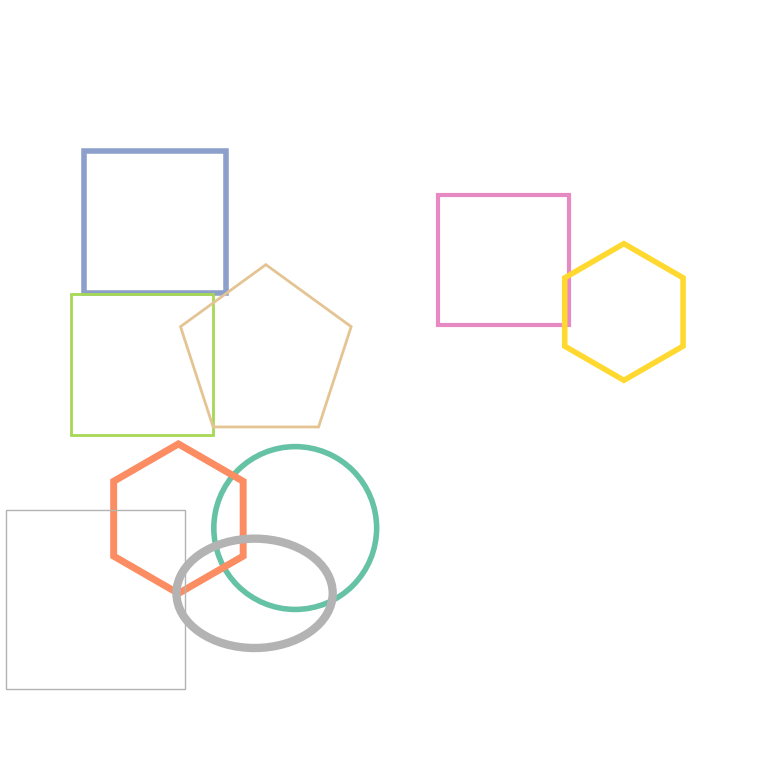[{"shape": "circle", "thickness": 2, "radius": 0.53, "center": [0.383, 0.314]}, {"shape": "hexagon", "thickness": 2.5, "radius": 0.49, "center": [0.232, 0.326]}, {"shape": "square", "thickness": 2, "radius": 0.46, "center": [0.201, 0.711]}, {"shape": "square", "thickness": 1.5, "radius": 0.42, "center": [0.654, 0.662]}, {"shape": "square", "thickness": 1, "radius": 0.46, "center": [0.185, 0.526]}, {"shape": "hexagon", "thickness": 2, "radius": 0.44, "center": [0.81, 0.595]}, {"shape": "pentagon", "thickness": 1, "radius": 0.58, "center": [0.345, 0.54]}, {"shape": "oval", "thickness": 3, "radius": 0.51, "center": [0.331, 0.229]}, {"shape": "square", "thickness": 0.5, "radius": 0.58, "center": [0.125, 0.222]}]